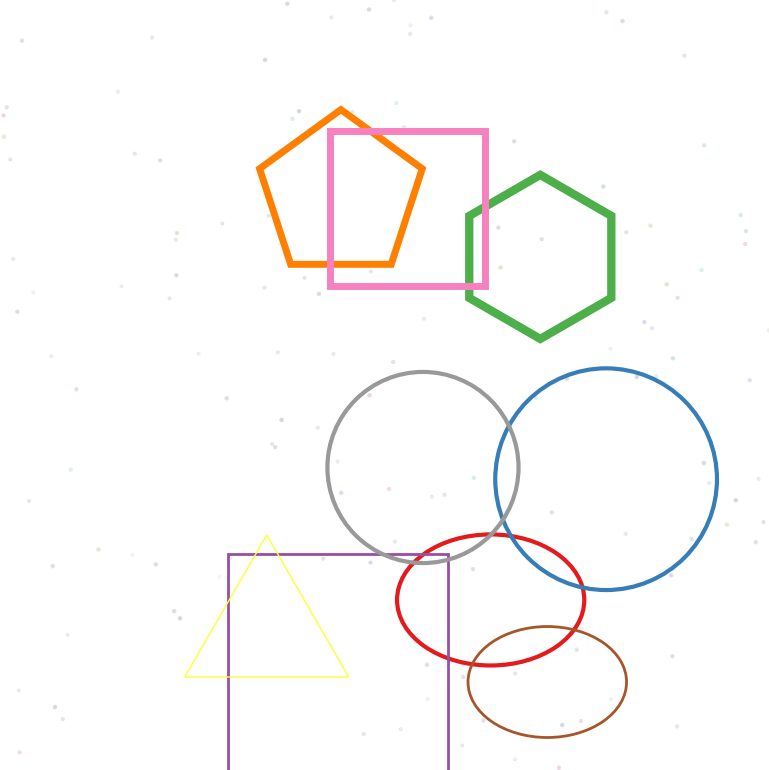[{"shape": "oval", "thickness": 1.5, "radius": 0.61, "center": [0.637, 0.221]}, {"shape": "circle", "thickness": 1.5, "radius": 0.72, "center": [0.787, 0.378]}, {"shape": "hexagon", "thickness": 3, "radius": 0.53, "center": [0.702, 0.666]}, {"shape": "square", "thickness": 1, "radius": 0.71, "center": [0.439, 0.137]}, {"shape": "pentagon", "thickness": 2.5, "radius": 0.56, "center": [0.443, 0.747]}, {"shape": "triangle", "thickness": 0.5, "radius": 0.61, "center": [0.346, 0.182]}, {"shape": "oval", "thickness": 1, "radius": 0.51, "center": [0.711, 0.114]}, {"shape": "square", "thickness": 2.5, "radius": 0.5, "center": [0.529, 0.73]}, {"shape": "circle", "thickness": 1.5, "radius": 0.62, "center": [0.549, 0.393]}]